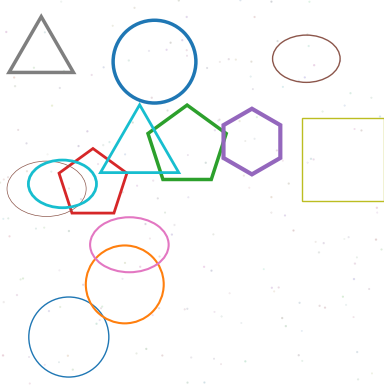[{"shape": "circle", "thickness": 2.5, "radius": 0.54, "center": [0.401, 0.84]}, {"shape": "circle", "thickness": 1, "radius": 0.52, "center": [0.179, 0.125]}, {"shape": "circle", "thickness": 1.5, "radius": 0.51, "center": [0.324, 0.261]}, {"shape": "pentagon", "thickness": 2.5, "radius": 0.53, "center": [0.486, 0.62]}, {"shape": "pentagon", "thickness": 2, "radius": 0.46, "center": [0.241, 0.522]}, {"shape": "hexagon", "thickness": 3, "radius": 0.43, "center": [0.654, 0.632]}, {"shape": "oval", "thickness": 0.5, "radius": 0.51, "center": [0.121, 0.51]}, {"shape": "oval", "thickness": 1, "radius": 0.44, "center": [0.796, 0.847]}, {"shape": "oval", "thickness": 1.5, "radius": 0.51, "center": [0.336, 0.364]}, {"shape": "triangle", "thickness": 2.5, "radius": 0.48, "center": [0.107, 0.86]}, {"shape": "square", "thickness": 1, "radius": 0.53, "center": [0.891, 0.586]}, {"shape": "oval", "thickness": 2, "radius": 0.44, "center": [0.162, 0.522]}, {"shape": "triangle", "thickness": 2, "radius": 0.59, "center": [0.363, 0.61]}]